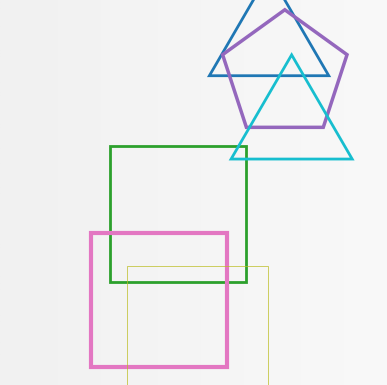[{"shape": "triangle", "thickness": 2, "radius": 0.89, "center": [0.694, 0.892]}, {"shape": "square", "thickness": 2, "radius": 0.88, "center": [0.459, 0.444]}, {"shape": "pentagon", "thickness": 2.5, "radius": 0.84, "center": [0.735, 0.806]}, {"shape": "square", "thickness": 3, "radius": 0.88, "center": [0.41, 0.221]}, {"shape": "square", "thickness": 0.5, "radius": 0.9, "center": [0.51, 0.129]}, {"shape": "triangle", "thickness": 2, "radius": 0.9, "center": [0.753, 0.677]}]